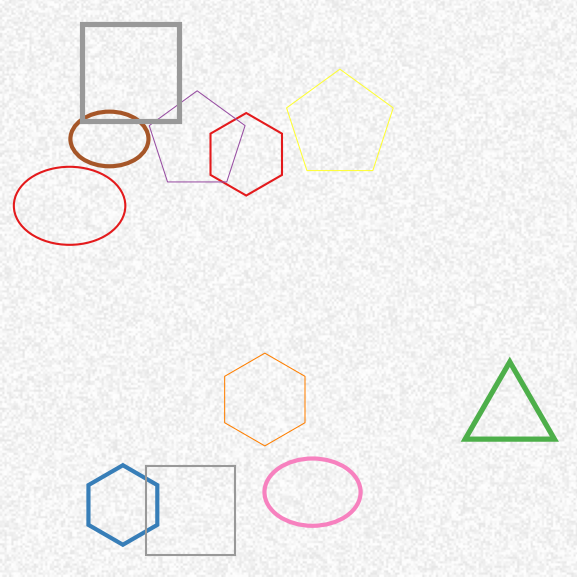[{"shape": "hexagon", "thickness": 1, "radius": 0.36, "center": [0.426, 0.732]}, {"shape": "oval", "thickness": 1, "radius": 0.48, "center": [0.12, 0.643]}, {"shape": "hexagon", "thickness": 2, "radius": 0.34, "center": [0.213, 0.125]}, {"shape": "triangle", "thickness": 2.5, "radius": 0.45, "center": [0.883, 0.283]}, {"shape": "pentagon", "thickness": 0.5, "radius": 0.44, "center": [0.341, 0.755]}, {"shape": "hexagon", "thickness": 0.5, "radius": 0.4, "center": [0.459, 0.307]}, {"shape": "pentagon", "thickness": 0.5, "radius": 0.49, "center": [0.589, 0.782]}, {"shape": "oval", "thickness": 2, "radius": 0.34, "center": [0.19, 0.759]}, {"shape": "oval", "thickness": 2, "radius": 0.42, "center": [0.541, 0.147]}, {"shape": "square", "thickness": 2.5, "radius": 0.42, "center": [0.227, 0.873]}, {"shape": "square", "thickness": 1, "radius": 0.38, "center": [0.33, 0.115]}]